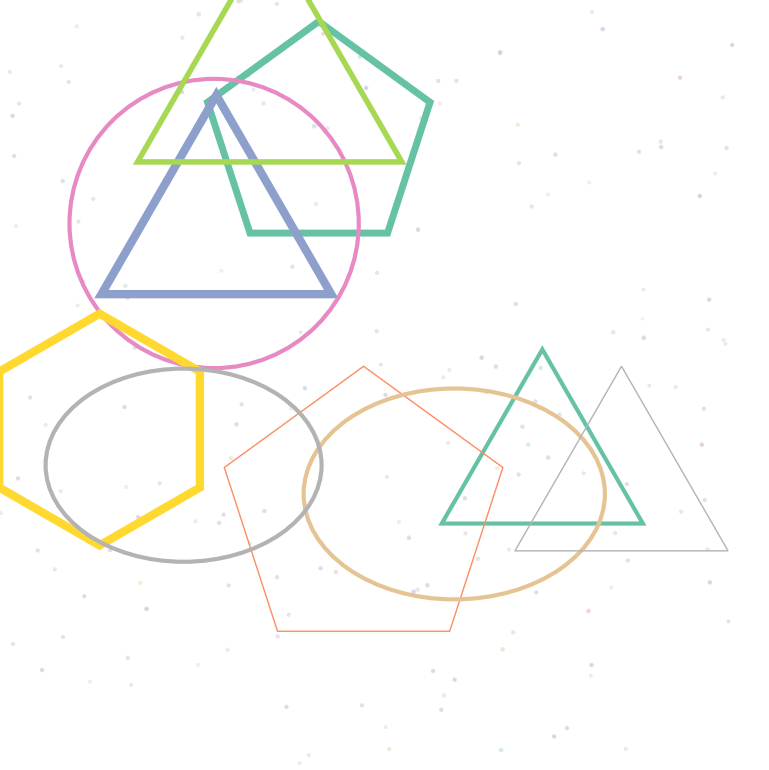[{"shape": "pentagon", "thickness": 2.5, "radius": 0.76, "center": [0.414, 0.82]}, {"shape": "triangle", "thickness": 1.5, "radius": 0.75, "center": [0.704, 0.395]}, {"shape": "pentagon", "thickness": 0.5, "radius": 0.95, "center": [0.472, 0.334]}, {"shape": "triangle", "thickness": 3, "radius": 0.86, "center": [0.281, 0.704]}, {"shape": "circle", "thickness": 1.5, "radius": 0.94, "center": [0.278, 0.71]}, {"shape": "triangle", "thickness": 2, "radius": 0.99, "center": [0.35, 0.889]}, {"shape": "hexagon", "thickness": 3, "radius": 0.75, "center": [0.129, 0.442]}, {"shape": "oval", "thickness": 1.5, "radius": 0.98, "center": [0.59, 0.358]}, {"shape": "oval", "thickness": 1.5, "radius": 0.9, "center": [0.238, 0.396]}, {"shape": "triangle", "thickness": 0.5, "radius": 0.8, "center": [0.807, 0.365]}]